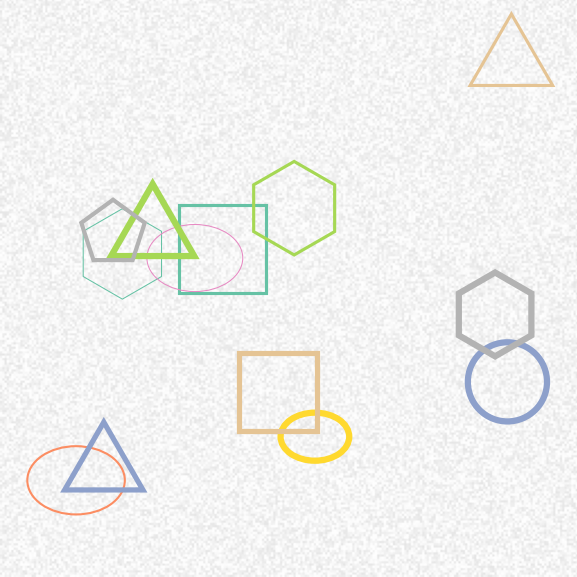[{"shape": "square", "thickness": 1.5, "radius": 0.38, "center": [0.386, 0.568]}, {"shape": "hexagon", "thickness": 0.5, "radius": 0.39, "center": [0.212, 0.559]}, {"shape": "oval", "thickness": 1, "radius": 0.42, "center": [0.132, 0.167]}, {"shape": "triangle", "thickness": 2.5, "radius": 0.39, "center": [0.18, 0.19]}, {"shape": "circle", "thickness": 3, "radius": 0.34, "center": [0.879, 0.338]}, {"shape": "oval", "thickness": 0.5, "radius": 0.41, "center": [0.337, 0.552]}, {"shape": "triangle", "thickness": 3, "radius": 0.42, "center": [0.264, 0.597]}, {"shape": "hexagon", "thickness": 1.5, "radius": 0.4, "center": [0.509, 0.639]}, {"shape": "oval", "thickness": 3, "radius": 0.3, "center": [0.545, 0.243]}, {"shape": "square", "thickness": 2.5, "radius": 0.34, "center": [0.481, 0.32]}, {"shape": "triangle", "thickness": 1.5, "radius": 0.41, "center": [0.886, 0.892]}, {"shape": "pentagon", "thickness": 2, "radius": 0.29, "center": [0.196, 0.595]}, {"shape": "hexagon", "thickness": 3, "radius": 0.36, "center": [0.857, 0.455]}]